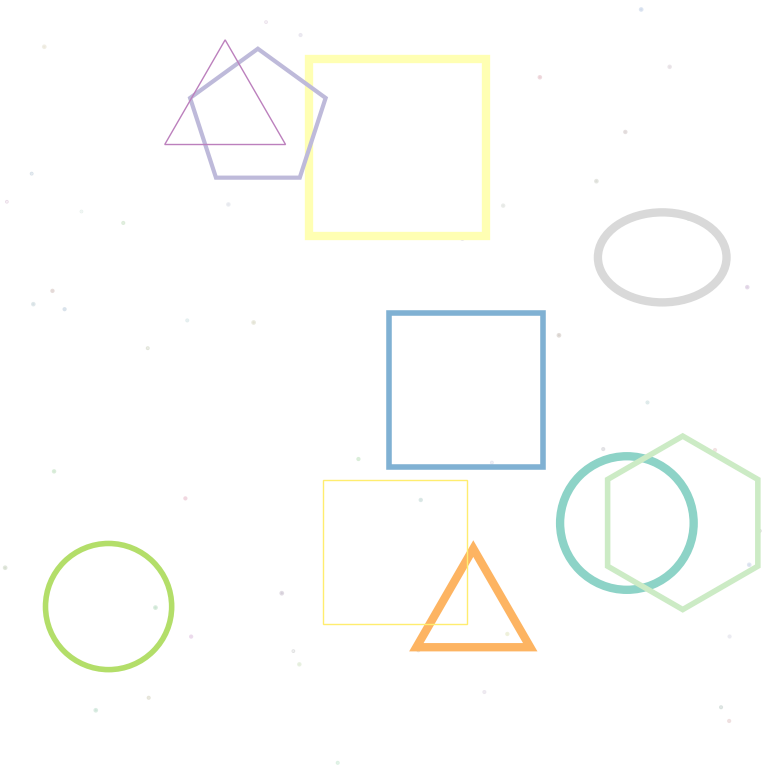[{"shape": "circle", "thickness": 3, "radius": 0.43, "center": [0.814, 0.321]}, {"shape": "square", "thickness": 3, "radius": 0.58, "center": [0.516, 0.808]}, {"shape": "pentagon", "thickness": 1.5, "radius": 0.46, "center": [0.335, 0.844]}, {"shape": "square", "thickness": 2, "radius": 0.5, "center": [0.605, 0.494]}, {"shape": "triangle", "thickness": 3, "radius": 0.43, "center": [0.615, 0.202]}, {"shape": "circle", "thickness": 2, "radius": 0.41, "center": [0.141, 0.212]}, {"shape": "oval", "thickness": 3, "radius": 0.42, "center": [0.86, 0.666]}, {"shape": "triangle", "thickness": 0.5, "radius": 0.45, "center": [0.292, 0.858]}, {"shape": "hexagon", "thickness": 2, "radius": 0.56, "center": [0.887, 0.321]}, {"shape": "square", "thickness": 0.5, "radius": 0.47, "center": [0.513, 0.283]}]